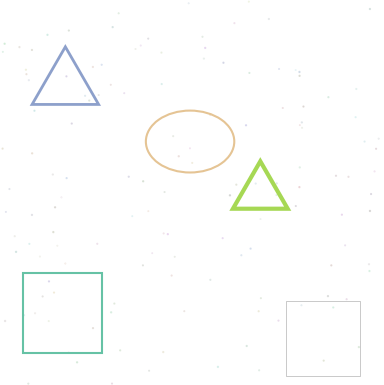[{"shape": "square", "thickness": 1.5, "radius": 0.52, "center": [0.162, 0.187]}, {"shape": "triangle", "thickness": 2, "radius": 0.5, "center": [0.17, 0.779]}, {"shape": "triangle", "thickness": 3, "radius": 0.41, "center": [0.676, 0.499]}, {"shape": "oval", "thickness": 1.5, "radius": 0.57, "center": [0.494, 0.632]}, {"shape": "square", "thickness": 0.5, "radius": 0.48, "center": [0.839, 0.12]}]